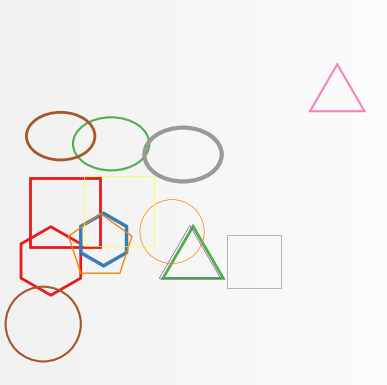[{"shape": "square", "thickness": 2, "radius": 0.45, "center": [0.167, 0.448]}, {"shape": "hexagon", "thickness": 2, "radius": 0.44, "center": [0.131, 0.322]}, {"shape": "hexagon", "thickness": 2.5, "radius": 0.34, "center": [0.267, 0.378]}, {"shape": "triangle", "thickness": 2, "radius": 0.45, "center": [0.498, 0.322]}, {"shape": "oval", "thickness": 1.5, "radius": 0.49, "center": [0.287, 0.626]}, {"shape": "triangle", "thickness": 0.5, "radius": 0.46, "center": [0.49, 0.323]}, {"shape": "circle", "thickness": 0.5, "radius": 0.41, "center": [0.444, 0.399]}, {"shape": "pentagon", "thickness": 1, "radius": 0.43, "center": [0.259, 0.36]}, {"shape": "square", "thickness": 0.5, "radius": 0.45, "center": [0.307, 0.452]}, {"shape": "circle", "thickness": 1.5, "radius": 0.49, "center": [0.112, 0.158]}, {"shape": "oval", "thickness": 2, "radius": 0.44, "center": [0.157, 0.646]}, {"shape": "triangle", "thickness": 1.5, "radius": 0.41, "center": [0.87, 0.752]}, {"shape": "oval", "thickness": 3, "radius": 0.5, "center": [0.472, 0.599]}, {"shape": "square", "thickness": 0.5, "radius": 0.35, "center": [0.655, 0.32]}]